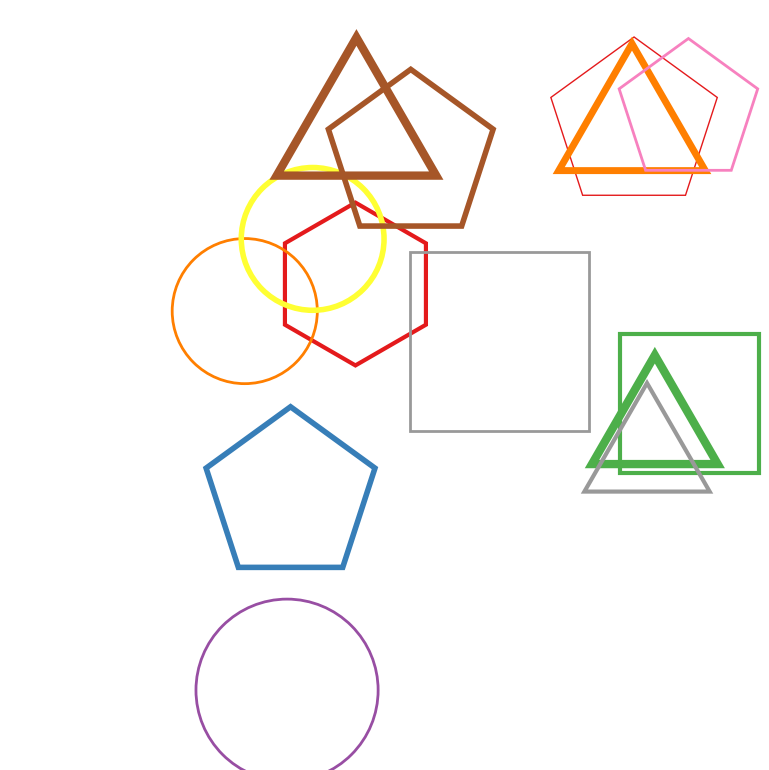[{"shape": "hexagon", "thickness": 1.5, "radius": 0.53, "center": [0.462, 0.631]}, {"shape": "pentagon", "thickness": 0.5, "radius": 0.57, "center": [0.823, 0.838]}, {"shape": "pentagon", "thickness": 2, "radius": 0.58, "center": [0.377, 0.356]}, {"shape": "square", "thickness": 1.5, "radius": 0.45, "center": [0.895, 0.476]}, {"shape": "triangle", "thickness": 3, "radius": 0.47, "center": [0.85, 0.444]}, {"shape": "circle", "thickness": 1, "radius": 0.59, "center": [0.373, 0.104]}, {"shape": "circle", "thickness": 1, "radius": 0.47, "center": [0.318, 0.596]}, {"shape": "triangle", "thickness": 2.5, "radius": 0.55, "center": [0.821, 0.833]}, {"shape": "circle", "thickness": 2, "radius": 0.46, "center": [0.406, 0.69]}, {"shape": "triangle", "thickness": 3, "radius": 0.6, "center": [0.463, 0.832]}, {"shape": "pentagon", "thickness": 2, "radius": 0.56, "center": [0.533, 0.797]}, {"shape": "pentagon", "thickness": 1, "radius": 0.47, "center": [0.894, 0.855]}, {"shape": "triangle", "thickness": 1.5, "radius": 0.47, "center": [0.84, 0.409]}, {"shape": "square", "thickness": 1, "radius": 0.58, "center": [0.649, 0.557]}]